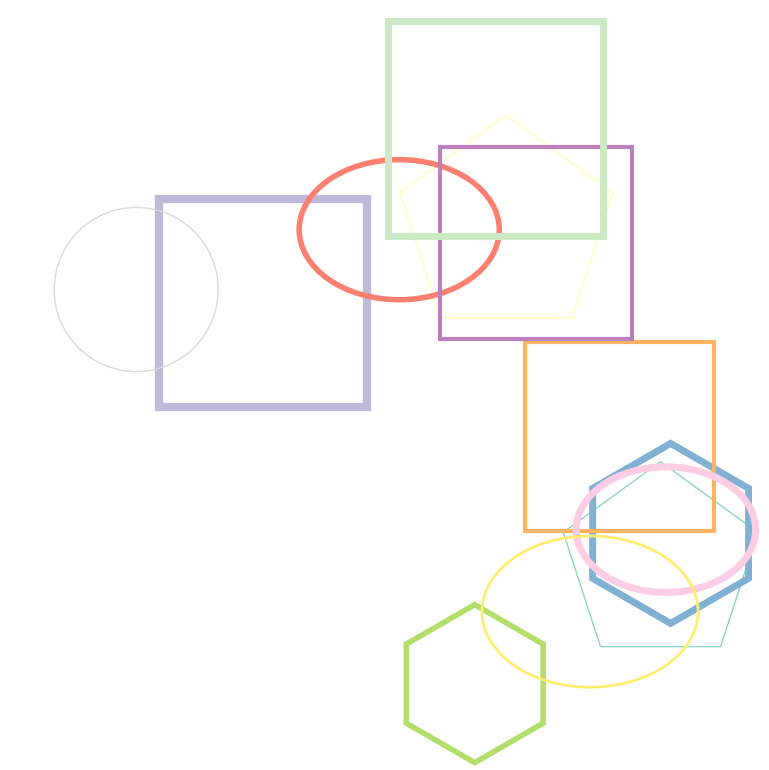[{"shape": "pentagon", "thickness": 0.5, "radius": 0.66, "center": [0.858, 0.268]}, {"shape": "pentagon", "thickness": 0.5, "radius": 0.73, "center": [0.657, 0.705]}, {"shape": "square", "thickness": 3, "radius": 0.67, "center": [0.342, 0.607]}, {"shape": "oval", "thickness": 2, "radius": 0.65, "center": [0.518, 0.702]}, {"shape": "hexagon", "thickness": 2.5, "radius": 0.58, "center": [0.871, 0.307]}, {"shape": "square", "thickness": 1.5, "radius": 0.61, "center": [0.805, 0.433]}, {"shape": "hexagon", "thickness": 2, "radius": 0.51, "center": [0.617, 0.112]}, {"shape": "oval", "thickness": 2.5, "radius": 0.58, "center": [0.865, 0.312]}, {"shape": "circle", "thickness": 0.5, "radius": 0.53, "center": [0.177, 0.624]}, {"shape": "square", "thickness": 1.5, "radius": 0.62, "center": [0.696, 0.685]}, {"shape": "square", "thickness": 2.5, "radius": 0.7, "center": [0.644, 0.834]}, {"shape": "oval", "thickness": 1, "radius": 0.7, "center": [0.766, 0.206]}]